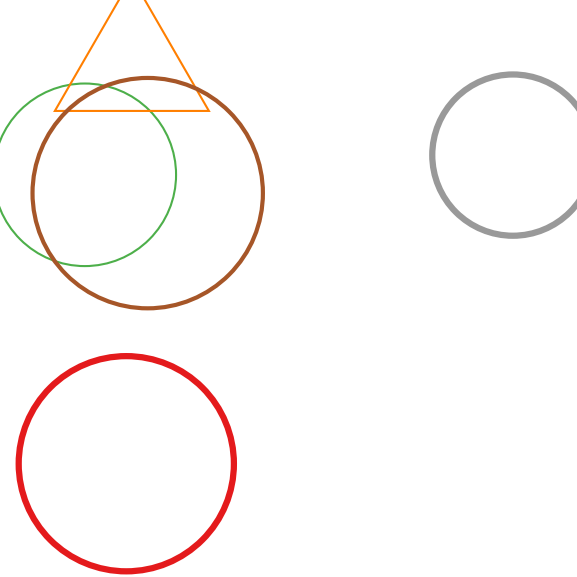[{"shape": "circle", "thickness": 3, "radius": 0.93, "center": [0.219, 0.196]}, {"shape": "circle", "thickness": 1, "radius": 0.79, "center": [0.147, 0.696]}, {"shape": "triangle", "thickness": 1, "radius": 0.77, "center": [0.228, 0.884]}, {"shape": "circle", "thickness": 2, "radius": 1.0, "center": [0.256, 0.665]}, {"shape": "circle", "thickness": 3, "radius": 0.7, "center": [0.888, 0.731]}]